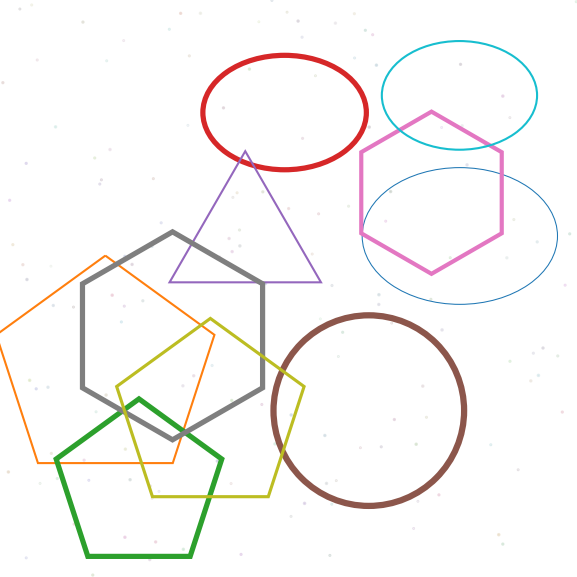[{"shape": "oval", "thickness": 0.5, "radius": 0.85, "center": [0.796, 0.591]}, {"shape": "pentagon", "thickness": 1, "radius": 0.99, "center": [0.182, 0.358]}, {"shape": "pentagon", "thickness": 2.5, "radius": 0.75, "center": [0.241, 0.158]}, {"shape": "oval", "thickness": 2.5, "radius": 0.71, "center": [0.493, 0.804]}, {"shape": "triangle", "thickness": 1, "radius": 0.76, "center": [0.425, 0.586]}, {"shape": "circle", "thickness": 3, "radius": 0.83, "center": [0.639, 0.288]}, {"shape": "hexagon", "thickness": 2, "radius": 0.7, "center": [0.747, 0.665]}, {"shape": "hexagon", "thickness": 2.5, "radius": 0.9, "center": [0.299, 0.418]}, {"shape": "pentagon", "thickness": 1.5, "radius": 0.85, "center": [0.364, 0.277]}, {"shape": "oval", "thickness": 1, "radius": 0.67, "center": [0.796, 0.834]}]